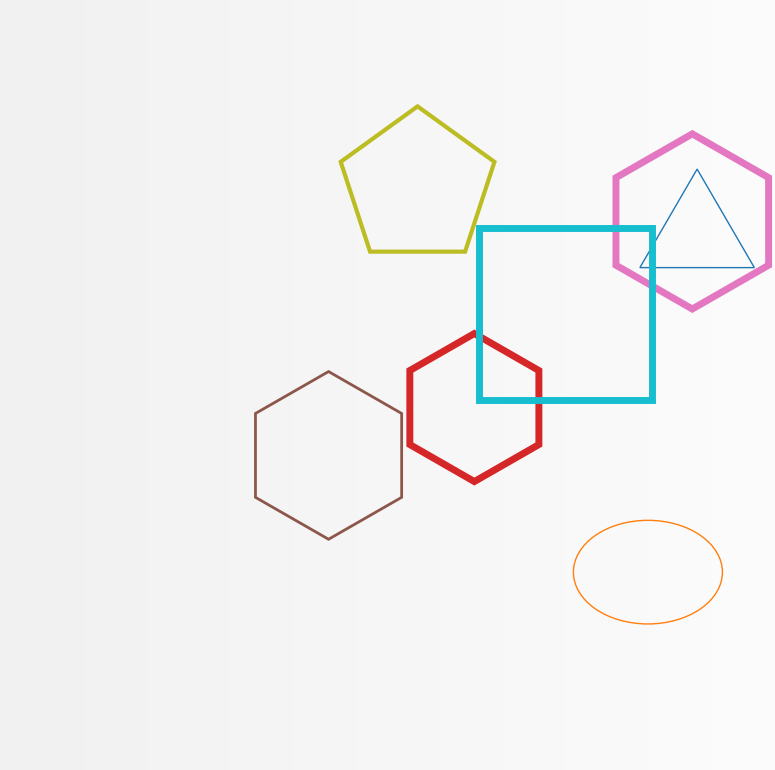[{"shape": "triangle", "thickness": 0.5, "radius": 0.43, "center": [0.9, 0.695]}, {"shape": "oval", "thickness": 0.5, "radius": 0.48, "center": [0.836, 0.257]}, {"shape": "hexagon", "thickness": 2.5, "radius": 0.48, "center": [0.612, 0.471]}, {"shape": "hexagon", "thickness": 1, "radius": 0.54, "center": [0.424, 0.409]}, {"shape": "hexagon", "thickness": 2.5, "radius": 0.57, "center": [0.893, 0.712]}, {"shape": "pentagon", "thickness": 1.5, "radius": 0.52, "center": [0.539, 0.758]}, {"shape": "square", "thickness": 2.5, "radius": 0.56, "center": [0.73, 0.592]}]